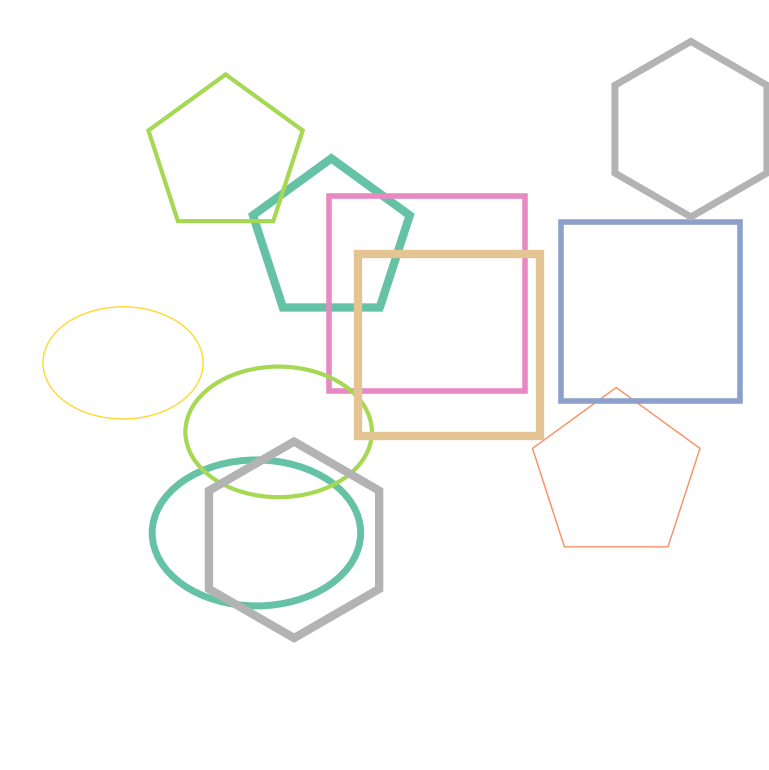[{"shape": "oval", "thickness": 2.5, "radius": 0.68, "center": [0.333, 0.308]}, {"shape": "pentagon", "thickness": 3, "radius": 0.54, "center": [0.43, 0.687]}, {"shape": "pentagon", "thickness": 0.5, "radius": 0.57, "center": [0.8, 0.382]}, {"shape": "square", "thickness": 2, "radius": 0.58, "center": [0.845, 0.595]}, {"shape": "square", "thickness": 2, "radius": 0.63, "center": [0.555, 0.619]}, {"shape": "oval", "thickness": 1.5, "radius": 0.61, "center": [0.362, 0.439]}, {"shape": "pentagon", "thickness": 1.5, "radius": 0.53, "center": [0.293, 0.798]}, {"shape": "oval", "thickness": 0.5, "radius": 0.52, "center": [0.16, 0.529]}, {"shape": "square", "thickness": 3, "radius": 0.59, "center": [0.584, 0.552]}, {"shape": "hexagon", "thickness": 2.5, "radius": 0.57, "center": [0.897, 0.832]}, {"shape": "hexagon", "thickness": 3, "radius": 0.64, "center": [0.382, 0.299]}]